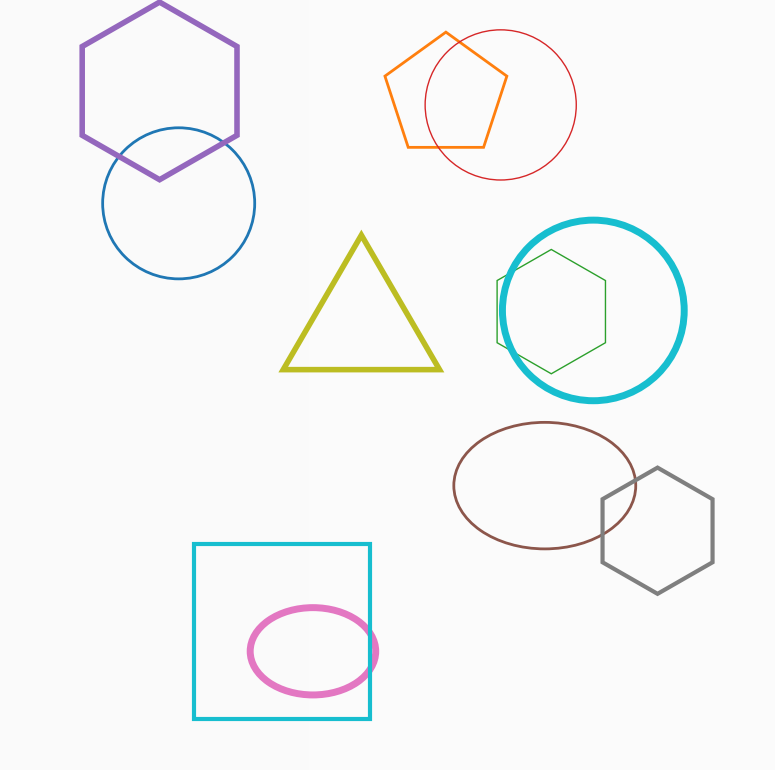[{"shape": "circle", "thickness": 1, "radius": 0.49, "center": [0.231, 0.736]}, {"shape": "pentagon", "thickness": 1, "radius": 0.41, "center": [0.575, 0.876]}, {"shape": "hexagon", "thickness": 0.5, "radius": 0.4, "center": [0.711, 0.595]}, {"shape": "circle", "thickness": 0.5, "radius": 0.49, "center": [0.646, 0.864]}, {"shape": "hexagon", "thickness": 2, "radius": 0.58, "center": [0.206, 0.882]}, {"shape": "oval", "thickness": 1, "radius": 0.59, "center": [0.703, 0.369]}, {"shape": "oval", "thickness": 2.5, "radius": 0.4, "center": [0.404, 0.154]}, {"shape": "hexagon", "thickness": 1.5, "radius": 0.41, "center": [0.848, 0.311]}, {"shape": "triangle", "thickness": 2, "radius": 0.58, "center": [0.466, 0.578]}, {"shape": "circle", "thickness": 2.5, "radius": 0.59, "center": [0.766, 0.597]}, {"shape": "square", "thickness": 1.5, "radius": 0.57, "center": [0.364, 0.18]}]